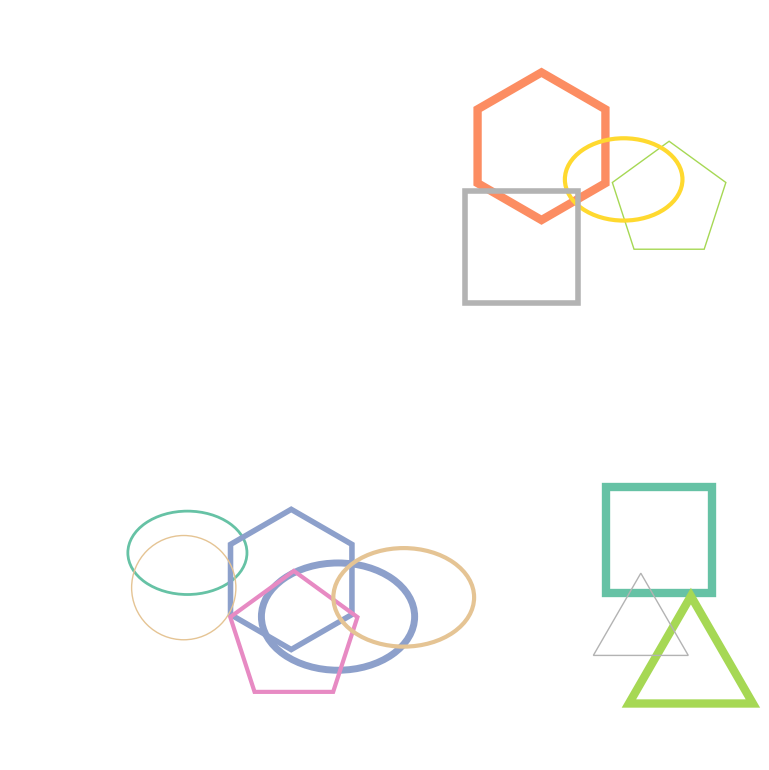[{"shape": "square", "thickness": 3, "radius": 0.34, "center": [0.856, 0.298]}, {"shape": "oval", "thickness": 1, "radius": 0.39, "center": [0.243, 0.282]}, {"shape": "hexagon", "thickness": 3, "radius": 0.48, "center": [0.703, 0.81]}, {"shape": "oval", "thickness": 2.5, "radius": 0.5, "center": [0.439, 0.199]}, {"shape": "hexagon", "thickness": 2, "radius": 0.46, "center": [0.378, 0.247]}, {"shape": "pentagon", "thickness": 1.5, "radius": 0.43, "center": [0.382, 0.172]}, {"shape": "triangle", "thickness": 3, "radius": 0.46, "center": [0.897, 0.133]}, {"shape": "pentagon", "thickness": 0.5, "radius": 0.39, "center": [0.869, 0.739]}, {"shape": "oval", "thickness": 1.5, "radius": 0.38, "center": [0.81, 0.767]}, {"shape": "circle", "thickness": 0.5, "radius": 0.34, "center": [0.239, 0.237]}, {"shape": "oval", "thickness": 1.5, "radius": 0.46, "center": [0.524, 0.224]}, {"shape": "triangle", "thickness": 0.5, "radius": 0.36, "center": [0.832, 0.184]}, {"shape": "square", "thickness": 2, "radius": 0.37, "center": [0.677, 0.679]}]